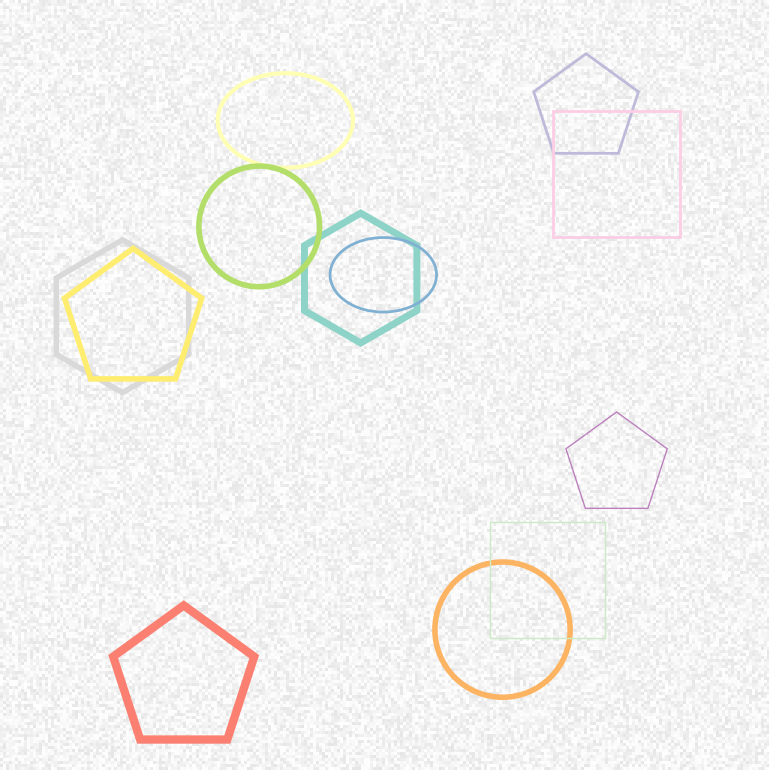[{"shape": "hexagon", "thickness": 2.5, "radius": 0.42, "center": [0.468, 0.639]}, {"shape": "oval", "thickness": 1.5, "radius": 0.44, "center": [0.371, 0.843]}, {"shape": "pentagon", "thickness": 1, "radius": 0.36, "center": [0.761, 0.859]}, {"shape": "pentagon", "thickness": 3, "radius": 0.48, "center": [0.239, 0.117]}, {"shape": "oval", "thickness": 1, "radius": 0.35, "center": [0.498, 0.643]}, {"shape": "circle", "thickness": 2, "radius": 0.44, "center": [0.653, 0.182]}, {"shape": "circle", "thickness": 2, "radius": 0.39, "center": [0.337, 0.706]}, {"shape": "square", "thickness": 1, "radius": 0.41, "center": [0.801, 0.774]}, {"shape": "hexagon", "thickness": 2, "radius": 0.5, "center": [0.159, 0.589]}, {"shape": "pentagon", "thickness": 0.5, "radius": 0.35, "center": [0.801, 0.396]}, {"shape": "square", "thickness": 0.5, "radius": 0.38, "center": [0.711, 0.247]}, {"shape": "pentagon", "thickness": 2, "radius": 0.47, "center": [0.173, 0.584]}]